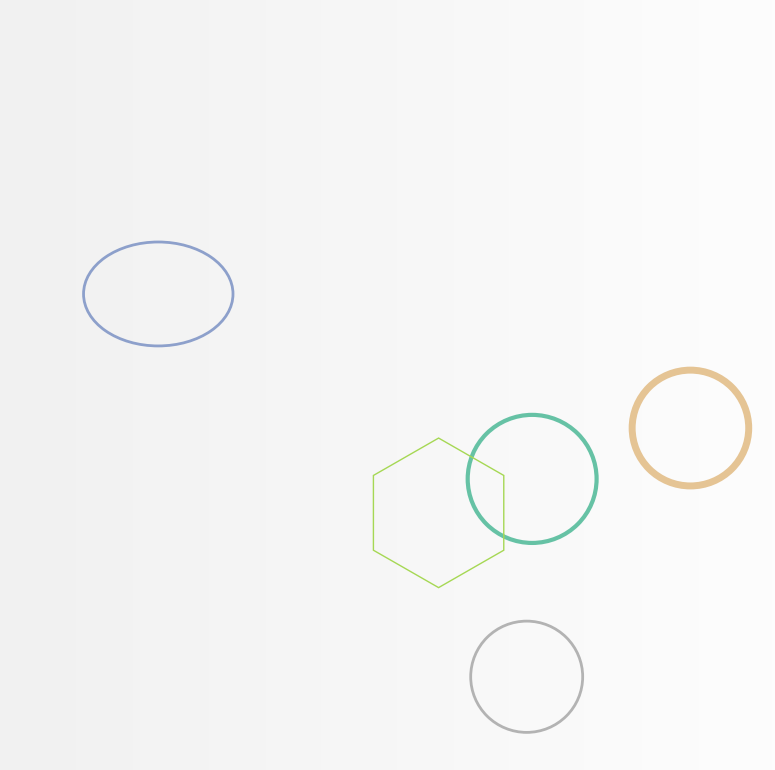[{"shape": "circle", "thickness": 1.5, "radius": 0.42, "center": [0.687, 0.378]}, {"shape": "oval", "thickness": 1, "radius": 0.48, "center": [0.204, 0.618]}, {"shape": "hexagon", "thickness": 0.5, "radius": 0.49, "center": [0.566, 0.334]}, {"shape": "circle", "thickness": 2.5, "radius": 0.38, "center": [0.891, 0.444]}, {"shape": "circle", "thickness": 1, "radius": 0.36, "center": [0.68, 0.121]}]